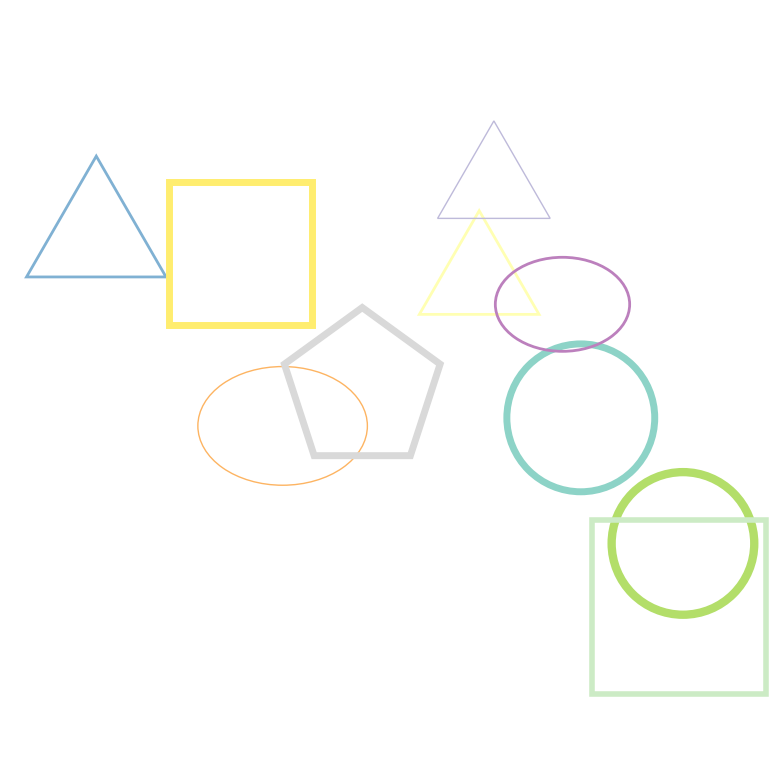[{"shape": "circle", "thickness": 2.5, "radius": 0.48, "center": [0.754, 0.457]}, {"shape": "triangle", "thickness": 1, "radius": 0.45, "center": [0.622, 0.637]}, {"shape": "triangle", "thickness": 0.5, "radius": 0.42, "center": [0.641, 0.759]}, {"shape": "triangle", "thickness": 1, "radius": 0.52, "center": [0.125, 0.693]}, {"shape": "oval", "thickness": 0.5, "radius": 0.55, "center": [0.367, 0.447]}, {"shape": "circle", "thickness": 3, "radius": 0.46, "center": [0.887, 0.294]}, {"shape": "pentagon", "thickness": 2.5, "radius": 0.53, "center": [0.47, 0.494]}, {"shape": "oval", "thickness": 1, "radius": 0.44, "center": [0.731, 0.605]}, {"shape": "square", "thickness": 2, "radius": 0.56, "center": [0.882, 0.212]}, {"shape": "square", "thickness": 2.5, "radius": 0.47, "center": [0.312, 0.671]}]